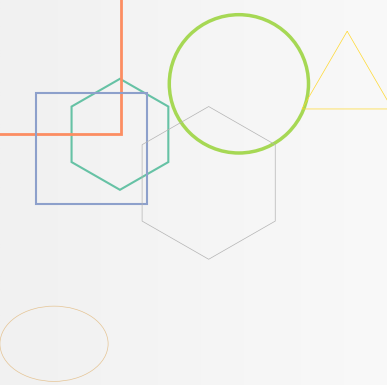[{"shape": "hexagon", "thickness": 1.5, "radius": 0.72, "center": [0.31, 0.651]}, {"shape": "square", "thickness": 2, "radius": 0.94, "center": [0.124, 0.84]}, {"shape": "square", "thickness": 1.5, "radius": 0.72, "center": [0.236, 0.615]}, {"shape": "circle", "thickness": 2.5, "radius": 0.9, "center": [0.616, 0.782]}, {"shape": "triangle", "thickness": 0.5, "radius": 0.67, "center": [0.896, 0.784]}, {"shape": "oval", "thickness": 0.5, "radius": 0.7, "center": [0.139, 0.107]}, {"shape": "hexagon", "thickness": 0.5, "radius": 0.99, "center": [0.539, 0.525]}]